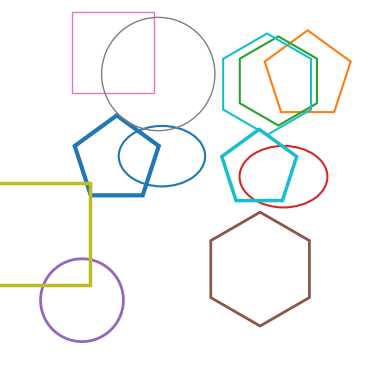[{"shape": "oval", "thickness": 1.5, "radius": 0.56, "center": [0.421, 0.594]}, {"shape": "pentagon", "thickness": 3, "radius": 0.57, "center": [0.303, 0.586]}, {"shape": "pentagon", "thickness": 1.5, "radius": 0.59, "center": [0.799, 0.804]}, {"shape": "hexagon", "thickness": 1.5, "radius": 0.58, "center": [0.723, 0.79]}, {"shape": "oval", "thickness": 1.5, "radius": 0.57, "center": [0.736, 0.541]}, {"shape": "circle", "thickness": 2, "radius": 0.54, "center": [0.213, 0.22]}, {"shape": "hexagon", "thickness": 2, "radius": 0.74, "center": [0.676, 0.301]}, {"shape": "square", "thickness": 1, "radius": 0.53, "center": [0.293, 0.863]}, {"shape": "circle", "thickness": 1, "radius": 0.74, "center": [0.411, 0.808]}, {"shape": "square", "thickness": 2.5, "radius": 0.66, "center": [0.102, 0.393]}, {"shape": "pentagon", "thickness": 2.5, "radius": 0.51, "center": [0.673, 0.562]}, {"shape": "hexagon", "thickness": 1.5, "radius": 0.66, "center": [0.694, 0.781]}]